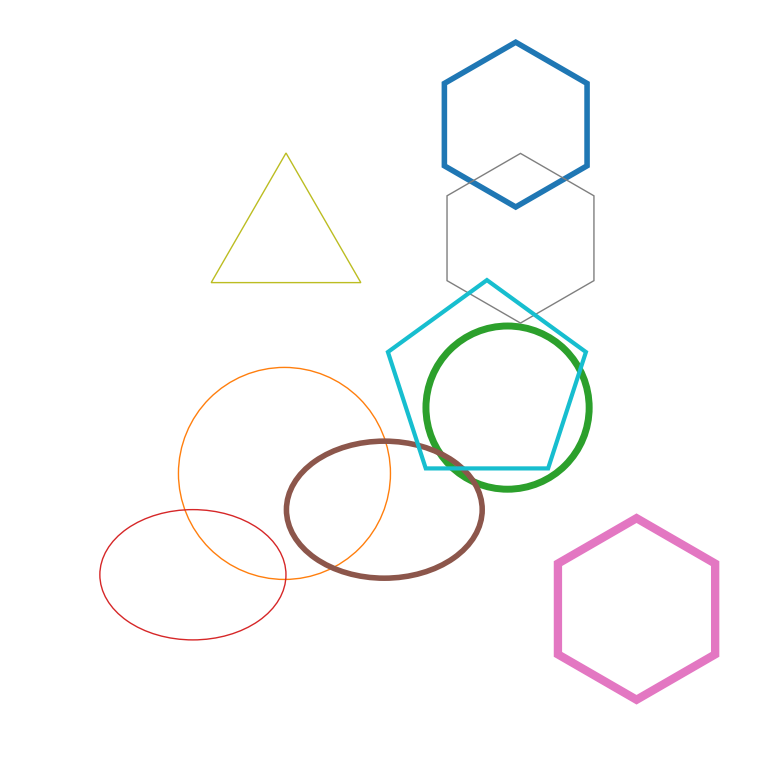[{"shape": "hexagon", "thickness": 2, "radius": 0.53, "center": [0.67, 0.838]}, {"shape": "circle", "thickness": 0.5, "radius": 0.69, "center": [0.369, 0.385]}, {"shape": "circle", "thickness": 2.5, "radius": 0.53, "center": [0.659, 0.471]}, {"shape": "oval", "thickness": 0.5, "radius": 0.6, "center": [0.251, 0.254]}, {"shape": "oval", "thickness": 2, "radius": 0.64, "center": [0.499, 0.338]}, {"shape": "hexagon", "thickness": 3, "radius": 0.59, "center": [0.827, 0.209]}, {"shape": "hexagon", "thickness": 0.5, "radius": 0.55, "center": [0.676, 0.691]}, {"shape": "triangle", "thickness": 0.5, "radius": 0.56, "center": [0.371, 0.689]}, {"shape": "pentagon", "thickness": 1.5, "radius": 0.68, "center": [0.632, 0.501]}]